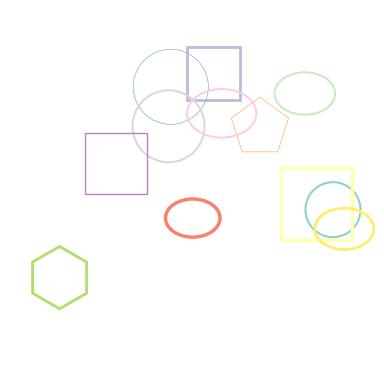[{"shape": "circle", "thickness": 1.5, "radius": 0.36, "center": [0.865, 0.455]}, {"shape": "square", "thickness": 2.5, "radius": 0.46, "center": [0.822, 0.47]}, {"shape": "square", "thickness": 2, "radius": 0.35, "center": [0.556, 0.809]}, {"shape": "oval", "thickness": 2.5, "radius": 0.35, "center": [0.501, 0.434]}, {"shape": "circle", "thickness": 0.5, "radius": 0.49, "center": [0.444, 0.774]}, {"shape": "pentagon", "thickness": 0.5, "radius": 0.39, "center": [0.675, 0.669]}, {"shape": "hexagon", "thickness": 2, "radius": 0.4, "center": [0.155, 0.279]}, {"shape": "oval", "thickness": 1.5, "radius": 0.45, "center": [0.576, 0.706]}, {"shape": "circle", "thickness": 1.5, "radius": 0.47, "center": [0.438, 0.672]}, {"shape": "square", "thickness": 1, "radius": 0.4, "center": [0.3, 0.576]}, {"shape": "oval", "thickness": 1.5, "radius": 0.39, "center": [0.792, 0.757]}, {"shape": "oval", "thickness": 2, "radius": 0.38, "center": [0.894, 0.406]}]